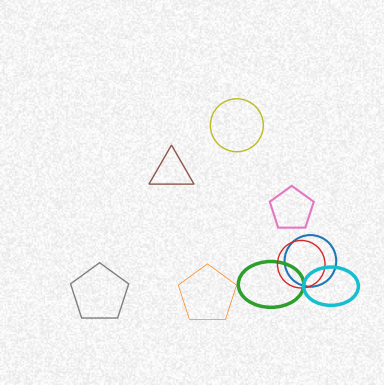[{"shape": "circle", "thickness": 1.5, "radius": 0.34, "center": [0.806, 0.322]}, {"shape": "pentagon", "thickness": 0.5, "radius": 0.4, "center": [0.539, 0.235]}, {"shape": "oval", "thickness": 2.5, "radius": 0.43, "center": [0.704, 0.261]}, {"shape": "circle", "thickness": 1, "radius": 0.31, "center": [0.782, 0.314]}, {"shape": "triangle", "thickness": 1, "radius": 0.34, "center": [0.445, 0.556]}, {"shape": "pentagon", "thickness": 1.5, "radius": 0.3, "center": [0.758, 0.457]}, {"shape": "pentagon", "thickness": 1, "radius": 0.4, "center": [0.259, 0.238]}, {"shape": "circle", "thickness": 1, "radius": 0.34, "center": [0.615, 0.675]}, {"shape": "oval", "thickness": 2.5, "radius": 0.36, "center": [0.86, 0.257]}]